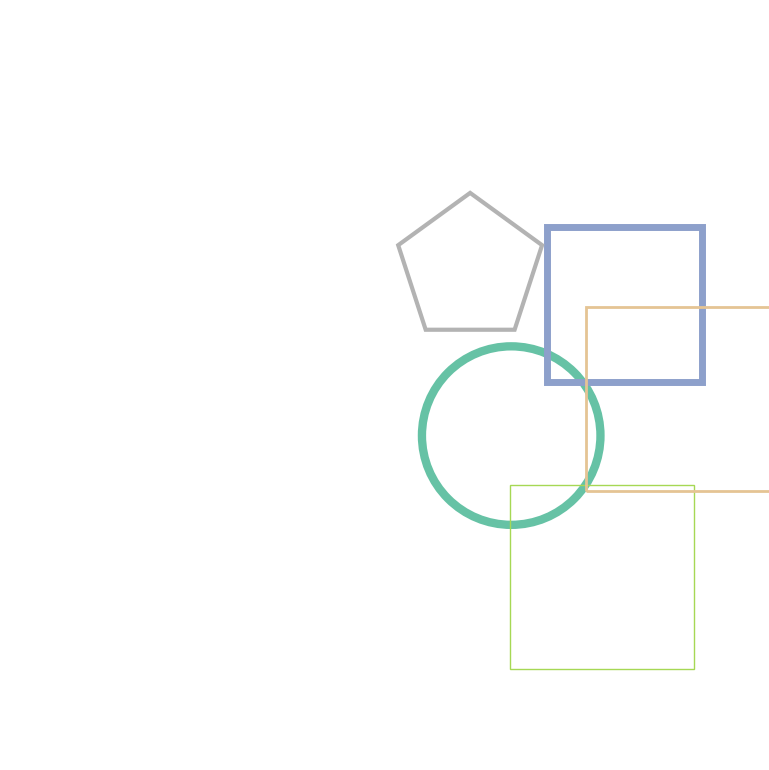[{"shape": "circle", "thickness": 3, "radius": 0.58, "center": [0.664, 0.434]}, {"shape": "square", "thickness": 2.5, "radius": 0.5, "center": [0.811, 0.605]}, {"shape": "square", "thickness": 0.5, "radius": 0.6, "center": [0.782, 0.251]}, {"shape": "square", "thickness": 1, "radius": 0.6, "center": [0.881, 0.482]}, {"shape": "pentagon", "thickness": 1.5, "radius": 0.49, "center": [0.611, 0.651]}]